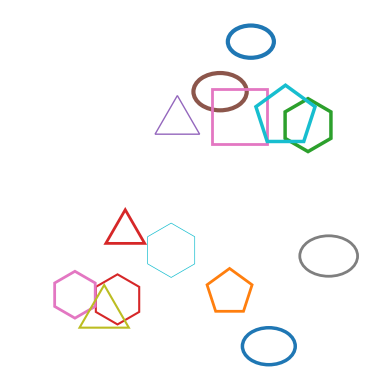[{"shape": "oval", "thickness": 2.5, "radius": 0.34, "center": [0.698, 0.101]}, {"shape": "oval", "thickness": 3, "radius": 0.3, "center": [0.652, 0.892]}, {"shape": "pentagon", "thickness": 2, "radius": 0.31, "center": [0.596, 0.241]}, {"shape": "hexagon", "thickness": 2.5, "radius": 0.34, "center": [0.8, 0.675]}, {"shape": "hexagon", "thickness": 1.5, "radius": 0.33, "center": [0.305, 0.222]}, {"shape": "triangle", "thickness": 2, "radius": 0.29, "center": [0.325, 0.397]}, {"shape": "triangle", "thickness": 1, "radius": 0.33, "center": [0.461, 0.685]}, {"shape": "oval", "thickness": 3, "radius": 0.35, "center": [0.572, 0.762]}, {"shape": "square", "thickness": 2, "radius": 0.36, "center": [0.622, 0.697]}, {"shape": "hexagon", "thickness": 2, "radius": 0.3, "center": [0.195, 0.234]}, {"shape": "oval", "thickness": 2, "radius": 0.38, "center": [0.854, 0.335]}, {"shape": "triangle", "thickness": 1.5, "radius": 0.37, "center": [0.271, 0.186]}, {"shape": "pentagon", "thickness": 2.5, "radius": 0.4, "center": [0.742, 0.698]}, {"shape": "hexagon", "thickness": 0.5, "radius": 0.35, "center": [0.445, 0.35]}]